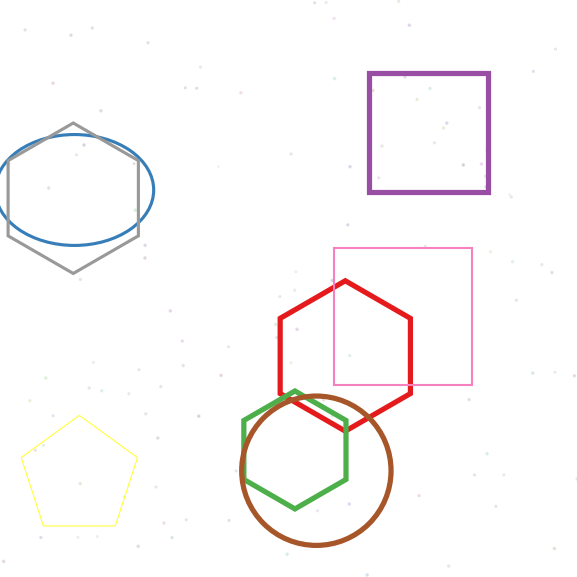[{"shape": "hexagon", "thickness": 2.5, "radius": 0.65, "center": [0.598, 0.383]}, {"shape": "oval", "thickness": 1.5, "radius": 0.69, "center": [0.129, 0.67]}, {"shape": "hexagon", "thickness": 2.5, "radius": 0.51, "center": [0.511, 0.22]}, {"shape": "square", "thickness": 2.5, "radius": 0.52, "center": [0.743, 0.77]}, {"shape": "pentagon", "thickness": 0.5, "radius": 0.53, "center": [0.137, 0.174]}, {"shape": "circle", "thickness": 2.5, "radius": 0.65, "center": [0.548, 0.184]}, {"shape": "square", "thickness": 1, "radius": 0.6, "center": [0.698, 0.451]}, {"shape": "hexagon", "thickness": 1.5, "radius": 0.65, "center": [0.127, 0.656]}]